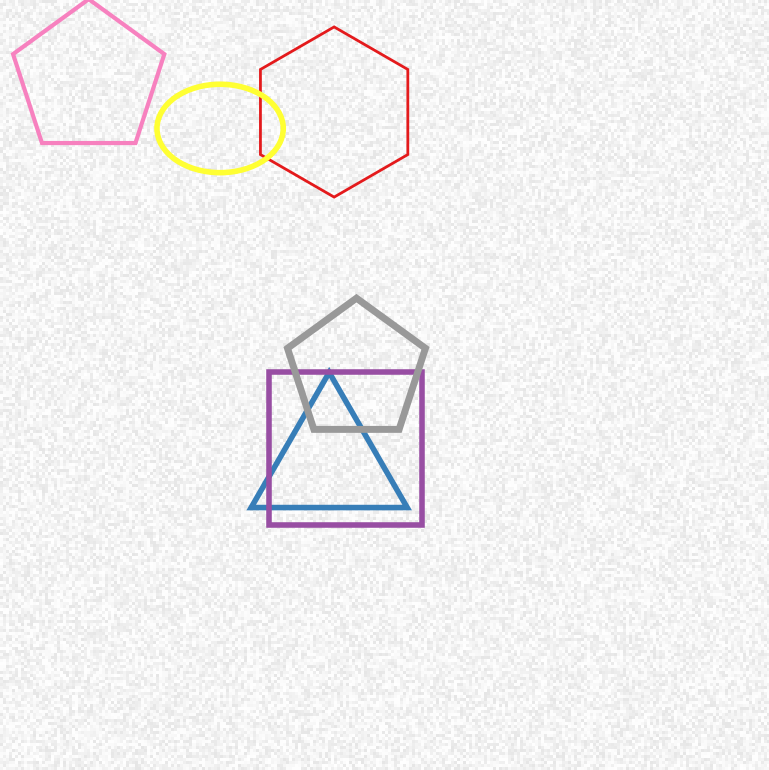[{"shape": "hexagon", "thickness": 1, "radius": 0.55, "center": [0.434, 0.855]}, {"shape": "triangle", "thickness": 2, "radius": 0.58, "center": [0.428, 0.399]}, {"shape": "square", "thickness": 2, "radius": 0.5, "center": [0.449, 0.418]}, {"shape": "oval", "thickness": 2, "radius": 0.41, "center": [0.286, 0.833]}, {"shape": "pentagon", "thickness": 1.5, "radius": 0.52, "center": [0.115, 0.898]}, {"shape": "pentagon", "thickness": 2.5, "radius": 0.47, "center": [0.463, 0.519]}]